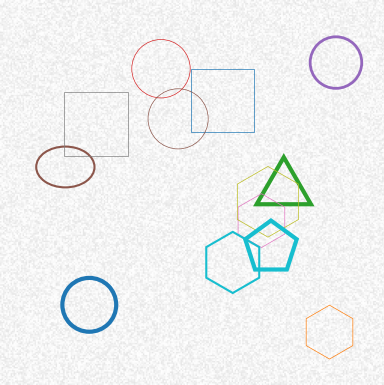[{"shape": "circle", "thickness": 3, "radius": 0.35, "center": [0.232, 0.208]}, {"shape": "square", "thickness": 0.5, "radius": 0.41, "center": [0.578, 0.739]}, {"shape": "hexagon", "thickness": 0.5, "radius": 0.35, "center": [0.856, 0.137]}, {"shape": "triangle", "thickness": 3, "radius": 0.41, "center": [0.737, 0.51]}, {"shape": "circle", "thickness": 0.5, "radius": 0.38, "center": [0.418, 0.822]}, {"shape": "circle", "thickness": 2, "radius": 0.33, "center": [0.873, 0.837]}, {"shape": "oval", "thickness": 1.5, "radius": 0.38, "center": [0.17, 0.566]}, {"shape": "circle", "thickness": 0.5, "radius": 0.39, "center": [0.463, 0.691]}, {"shape": "hexagon", "thickness": 0.5, "radius": 0.35, "center": [0.679, 0.427]}, {"shape": "square", "thickness": 0.5, "radius": 0.42, "center": [0.249, 0.678]}, {"shape": "hexagon", "thickness": 0.5, "radius": 0.46, "center": [0.696, 0.476]}, {"shape": "hexagon", "thickness": 1.5, "radius": 0.4, "center": [0.605, 0.318]}, {"shape": "pentagon", "thickness": 3, "radius": 0.35, "center": [0.704, 0.357]}]